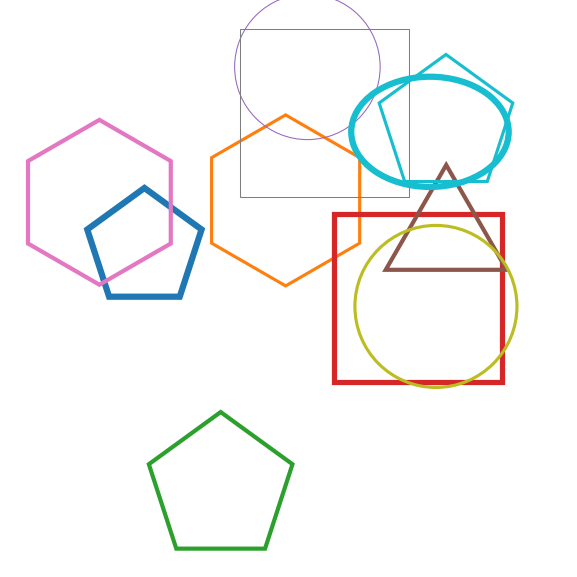[{"shape": "pentagon", "thickness": 3, "radius": 0.52, "center": [0.25, 0.57]}, {"shape": "hexagon", "thickness": 1.5, "radius": 0.74, "center": [0.495, 0.652]}, {"shape": "pentagon", "thickness": 2, "radius": 0.65, "center": [0.382, 0.155]}, {"shape": "square", "thickness": 2.5, "radius": 0.73, "center": [0.724, 0.483]}, {"shape": "circle", "thickness": 0.5, "radius": 0.63, "center": [0.532, 0.883]}, {"shape": "triangle", "thickness": 2, "radius": 0.6, "center": [0.773, 0.592]}, {"shape": "hexagon", "thickness": 2, "radius": 0.71, "center": [0.172, 0.649]}, {"shape": "square", "thickness": 0.5, "radius": 0.73, "center": [0.562, 0.804]}, {"shape": "circle", "thickness": 1.5, "radius": 0.7, "center": [0.755, 0.469]}, {"shape": "pentagon", "thickness": 1.5, "radius": 0.61, "center": [0.772, 0.783]}, {"shape": "oval", "thickness": 3, "radius": 0.68, "center": [0.745, 0.771]}]